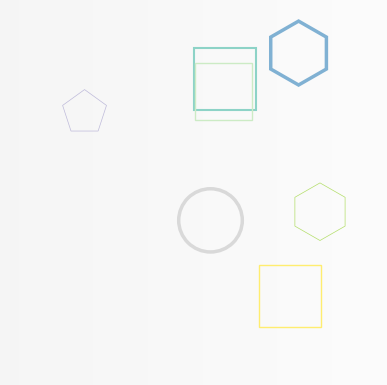[{"shape": "square", "thickness": 1.5, "radius": 0.4, "center": [0.58, 0.795]}, {"shape": "pentagon", "thickness": 0.5, "radius": 0.3, "center": [0.218, 0.708]}, {"shape": "hexagon", "thickness": 2.5, "radius": 0.41, "center": [0.771, 0.862]}, {"shape": "hexagon", "thickness": 0.5, "radius": 0.37, "center": [0.826, 0.45]}, {"shape": "circle", "thickness": 2.5, "radius": 0.41, "center": [0.543, 0.428]}, {"shape": "square", "thickness": 1, "radius": 0.37, "center": [0.578, 0.762]}, {"shape": "square", "thickness": 1, "radius": 0.4, "center": [0.749, 0.231]}]